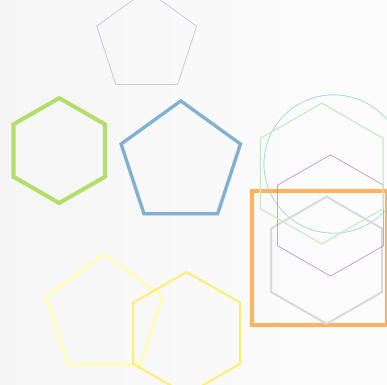[{"shape": "circle", "thickness": 0.5, "radius": 0.9, "center": [0.861, 0.574]}, {"shape": "pentagon", "thickness": 2, "radius": 0.79, "center": [0.269, 0.181]}, {"shape": "pentagon", "thickness": 0.5, "radius": 0.68, "center": [0.379, 0.89]}, {"shape": "pentagon", "thickness": 2.5, "radius": 0.81, "center": [0.467, 0.576]}, {"shape": "square", "thickness": 3, "radius": 0.87, "center": [0.825, 0.33]}, {"shape": "hexagon", "thickness": 3, "radius": 0.68, "center": [0.153, 0.609]}, {"shape": "hexagon", "thickness": 1.5, "radius": 0.83, "center": [0.843, 0.324]}, {"shape": "hexagon", "thickness": 0.5, "radius": 0.79, "center": [0.853, 0.44]}, {"shape": "hexagon", "thickness": 1, "radius": 0.91, "center": [0.83, 0.549]}, {"shape": "hexagon", "thickness": 1.5, "radius": 0.8, "center": [0.481, 0.134]}]